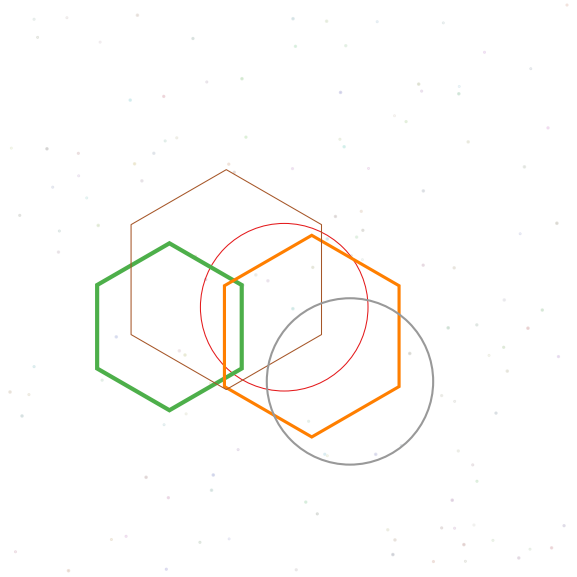[{"shape": "circle", "thickness": 0.5, "radius": 0.73, "center": [0.492, 0.467]}, {"shape": "hexagon", "thickness": 2, "radius": 0.72, "center": [0.293, 0.433]}, {"shape": "hexagon", "thickness": 1.5, "radius": 0.87, "center": [0.54, 0.417]}, {"shape": "hexagon", "thickness": 0.5, "radius": 0.95, "center": [0.392, 0.515]}, {"shape": "circle", "thickness": 1, "radius": 0.72, "center": [0.606, 0.339]}]